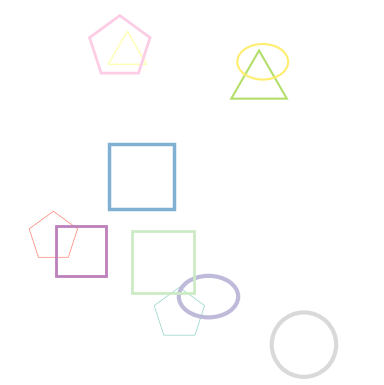[{"shape": "pentagon", "thickness": 0.5, "radius": 0.34, "center": [0.466, 0.185]}, {"shape": "triangle", "thickness": 1, "radius": 0.29, "center": [0.331, 0.862]}, {"shape": "oval", "thickness": 3, "radius": 0.39, "center": [0.542, 0.23]}, {"shape": "pentagon", "thickness": 0.5, "radius": 0.33, "center": [0.139, 0.385]}, {"shape": "square", "thickness": 2.5, "radius": 0.42, "center": [0.368, 0.543]}, {"shape": "triangle", "thickness": 1.5, "radius": 0.42, "center": [0.673, 0.785]}, {"shape": "pentagon", "thickness": 2, "radius": 0.41, "center": [0.311, 0.877]}, {"shape": "circle", "thickness": 3, "radius": 0.42, "center": [0.789, 0.105]}, {"shape": "square", "thickness": 2, "radius": 0.33, "center": [0.21, 0.347]}, {"shape": "square", "thickness": 2, "radius": 0.4, "center": [0.424, 0.319]}, {"shape": "oval", "thickness": 1.5, "radius": 0.33, "center": [0.682, 0.84]}]